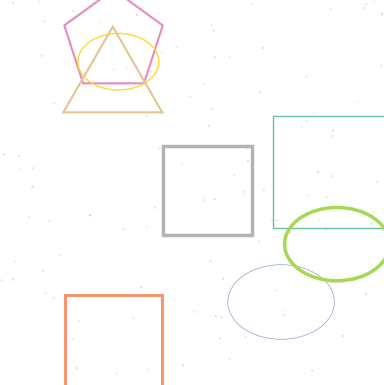[{"shape": "square", "thickness": 1, "radius": 0.73, "center": [0.855, 0.553]}, {"shape": "square", "thickness": 2, "radius": 0.63, "center": [0.294, 0.106]}, {"shape": "oval", "thickness": 0.5, "radius": 0.69, "center": [0.73, 0.216]}, {"shape": "pentagon", "thickness": 1.5, "radius": 0.67, "center": [0.295, 0.892]}, {"shape": "oval", "thickness": 2.5, "radius": 0.68, "center": [0.875, 0.366]}, {"shape": "oval", "thickness": 1, "radius": 0.53, "center": [0.307, 0.84]}, {"shape": "triangle", "thickness": 1.5, "radius": 0.74, "center": [0.293, 0.782]}, {"shape": "square", "thickness": 2.5, "radius": 0.58, "center": [0.539, 0.505]}]